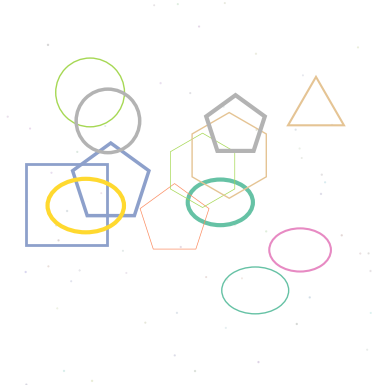[{"shape": "oval", "thickness": 3, "radius": 0.42, "center": [0.572, 0.474]}, {"shape": "oval", "thickness": 1, "radius": 0.43, "center": [0.663, 0.246]}, {"shape": "pentagon", "thickness": 0.5, "radius": 0.47, "center": [0.453, 0.429]}, {"shape": "pentagon", "thickness": 2.5, "radius": 0.52, "center": [0.288, 0.524]}, {"shape": "square", "thickness": 2, "radius": 0.52, "center": [0.172, 0.469]}, {"shape": "oval", "thickness": 1.5, "radius": 0.4, "center": [0.779, 0.351]}, {"shape": "hexagon", "thickness": 0.5, "radius": 0.48, "center": [0.526, 0.558]}, {"shape": "circle", "thickness": 1, "radius": 0.45, "center": [0.234, 0.76]}, {"shape": "oval", "thickness": 3, "radius": 0.5, "center": [0.223, 0.466]}, {"shape": "triangle", "thickness": 1.5, "radius": 0.42, "center": [0.821, 0.716]}, {"shape": "hexagon", "thickness": 1, "radius": 0.56, "center": [0.595, 0.596]}, {"shape": "circle", "thickness": 2.5, "radius": 0.41, "center": [0.28, 0.686]}, {"shape": "pentagon", "thickness": 3, "radius": 0.4, "center": [0.612, 0.673]}]